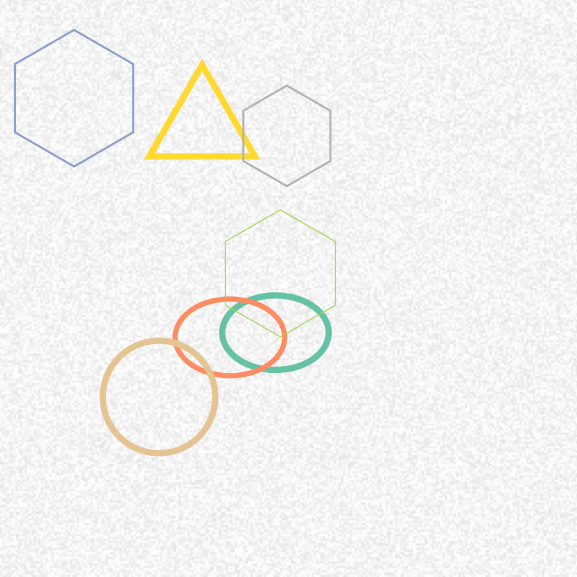[{"shape": "oval", "thickness": 3, "radius": 0.46, "center": [0.477, 0.423]}, {"shape": "oval", "thickness": 2.5, "radius": 0.47, "center": [0.398, 0.415]}, {"shape": "hexagon", "thickness": 1, "radius": 0.59, "center": [0.128, 0.829]}, {"shape": "hexagon", "thickness": 0.5, "radius": 0.55, "center": [0.486, 0.526]}, {"shape": "triangle", "thickness": 3, "radius": 0.53, "center": [0.35, 0.781]}, {"shape": "circle", "thickness": 3, "radius": 0.49, "center": [0.275, 0.312]}, {"shape": "hexagon", "thickness": 1, "radius": 0.44, "center": [0.497, 0.764]}]